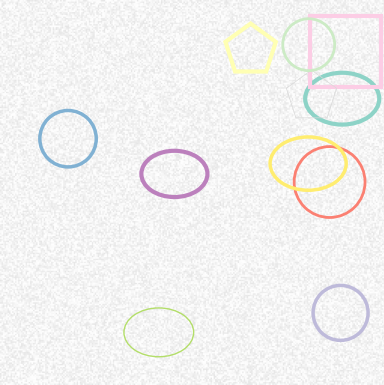[{"shape": "oval", "thickness": 3, "radius": 0.48, "center": [0.889, 0.744]}, {"shape": "pentagon", "thickness": 3, "radius": 0.34, "center": [0.651, 0.87]}, {"shape": "circle", "thickness": 2.5, "radius": 0.36, "center": [0.885, 0.187]}, {"shape": "circle", "thickness": 2, "radius": 0.46, "center": [0.856, 0.527]}, {"shape": "circle", "thickness": 2.5, "radius": 0.37, "center": [0.177, 0.64]}, {"shape": "oval", "thickness": 1, "radius": 0.45, "center": [0.412, 0.137]}, {"shape": "square", "thickness": 3, "radius": 0.46, "center": [0.896, 0.866]}, {"shape": "pentagon", "thickness": 0.5, "radius": 0.34, "center": [0.809, 0.749]}, {"shape": "oval", "thickness": 3, "radius": 0.43, "center": [0.453, 0.548]}, {"shape": "circle", "thickness": 2, "radius": 0.34, "center": [0.802, 0.884]}, {"shape": "oval", "thickness": 2.5, "radius": 0.49, "center": [0.8, 0.575]}]